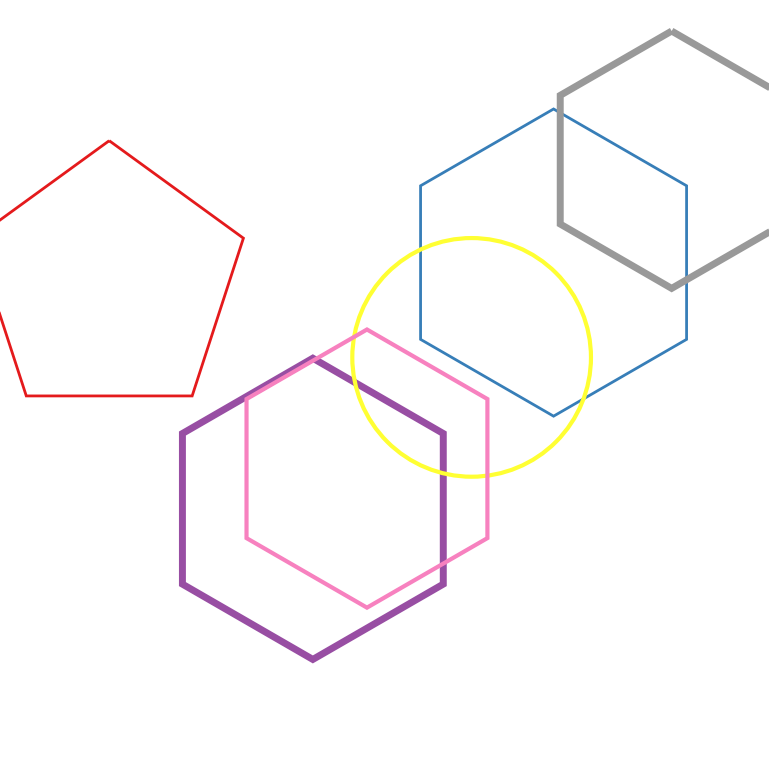[{"shape": "pentagon", "thickness": 1, "radius": 0.92, "center": [0.142, 0.634]}, {"shape": "hexagon", "thickness": 1, "radius": 1.0, "center": [0.719, 0.659]}, {"shape": "hexagon", "thickness": 2.5, "radius": 0.98, "center": [0.406, 0.339]}, {"shape": "circle", "thickness": 1.5, "radius": 0.77, "center": [0.613, 0.536]}, {"shape": "hexagon", "thickness": 1.5, "radius": 0.9, "center": [0.477, 0.391]}, {"shape": "hexagon", "thickness": 2.5, "radius": 0.84, "center": [0.872, 0.793]}]